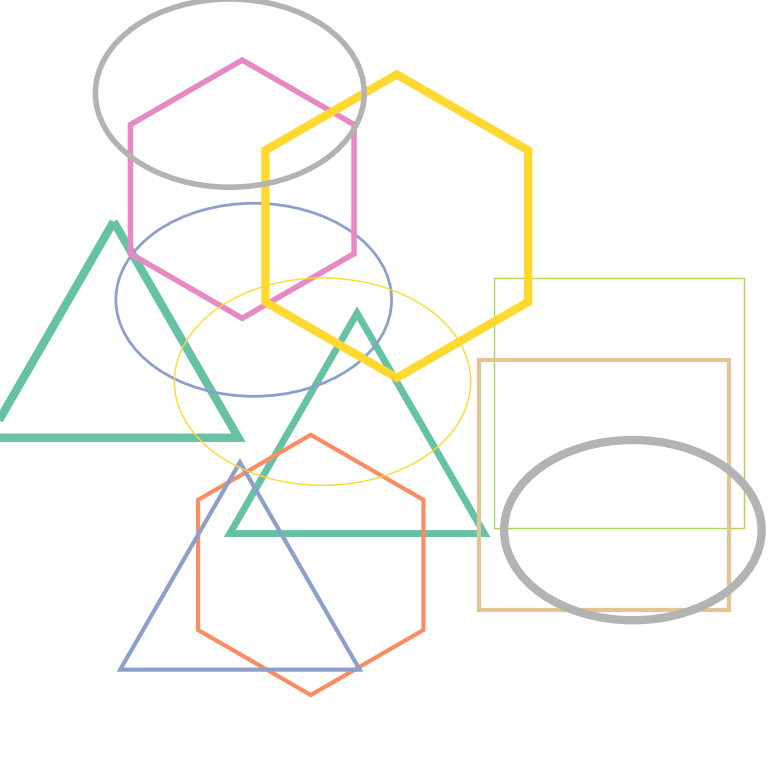[{"shape": "triangle", "thickness": 2.5, "radius": 0.95, "center": [0.464, 0.402]}, {"shape": "triangle", "thickness": 3, "radius": 0.94, "center": [0.148, 0.525]}, {"shape": "hexagon", "thickness": 1.5, "radius": 0.84, "center": [0.404, 0.266]}, {"shape": "oval", "thickness": 1, "radius": 0.9, "center": [0.33, 0.611]}, {"shape": "triangle", "thickness": 1.5, "radius": 0.9, "center": [0.312, 0.22]}, {"shape": "hexagon", "thickness": 2, "radius": 0.84, "center": [0.315, 0.754]}, {"shape": "square", "thickness": 0.5, "radius": 0.81, "center": [0.804, 0.477]}, {"shape": "oval", "thickness": 0.5, "radius": 0.96, "center": [0.419, 0.504]}, {"shape": "hexagon", "thickness": 3, "radius": 0.99, "center": [0.515, 0.706]}, {"shape": "square", "thickness": 1.5, "radius": 0.81, "center": [0.785, 0.37]}, {"shape": "oval", "thickness": 2, "radius": 0.87, "center": [0.298, 0.879]}, {"shape": "oval", "thickness": 3, "radius": 0.84, "center": [0.822, 0.312]}]